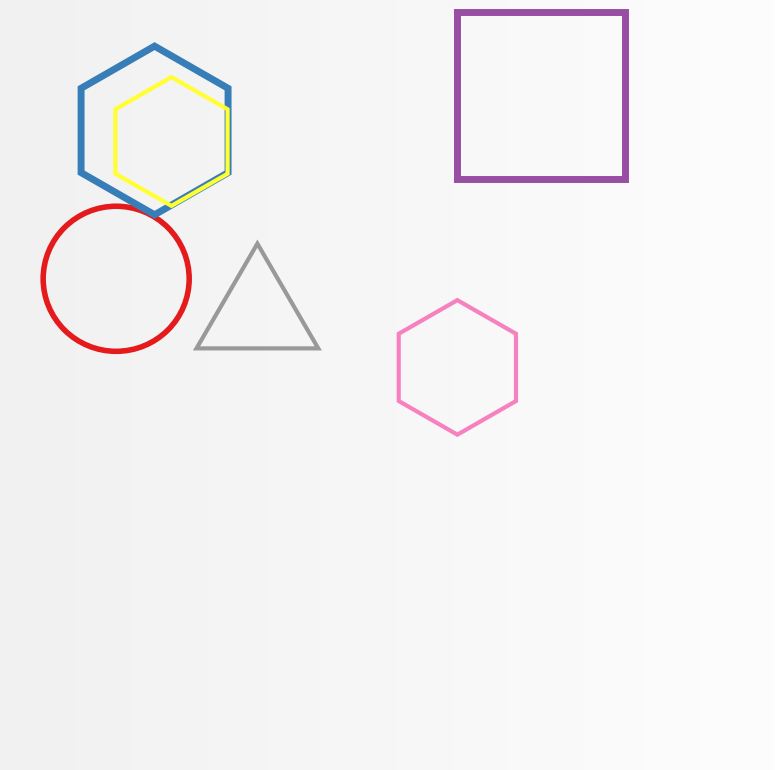[{"shape": "circle", "thickness": 2, "radius": 0.47, "center": [0.15, 0.638]}, {"shape": "hexagon", "thickness": 2.5, "radius": 0.55, "center": [0.199, 0.831]}, {"shape": "square", "thickness": 2.5, "radius": 0.54, "center": [0.698, 0.876]}, {"shape": "hexagon", "thickness": 1.5, "radius": 0.42, "center": [0.221, 0.816]}, {"shape": "hexagon", "thickness": 1.5, "radius": 0.44, "center": [0.59, 0.523]}, {"shape": "triangle", "thickness": 1.5, "radius": 0.45, "center": [0.332, 0.593]}]